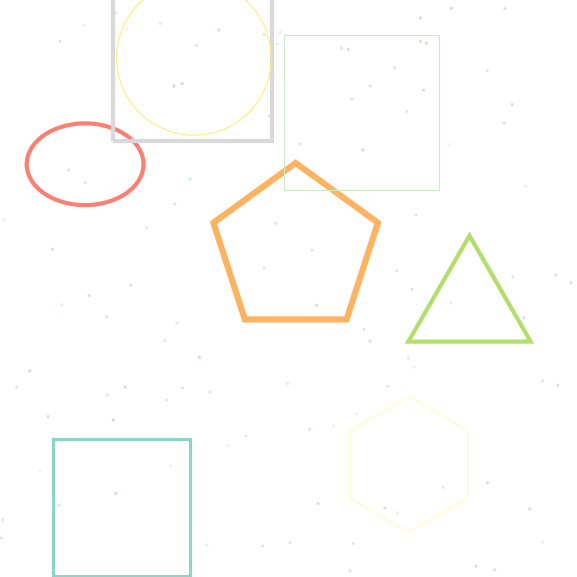[{"shape": "square", "thickness": 1.5, "radius": 0.59, "center": [0.21, 0.121]}, {"shape": "hexagon", "thickness": 0.5, "radius": 0.59, "center": [0.708, 0.195]}, {"shape": "oval", "thickness": 2, "radius": 0.51, "center": [0.147, 0.715]}, {"shape": "pentagon", "thickness": 3, "radius": 0.75, "center": [0.512, 0.567]}, {"shape": "triangle", "thickness": 2, "radius": 0.61, "center": [0.813, 0.469]}, {"shape": "square", "thickness": 2, "radius": 0.69, "center": [0.334, 0.893]}, {"shape": "square", "thickness": 0.5, "radius": 0.67, "center": [0.626, 0.804]}, {"shape": "circle", "thickness": 0.5, "radius": 0.67, "center": [0.336, 0.899]}]